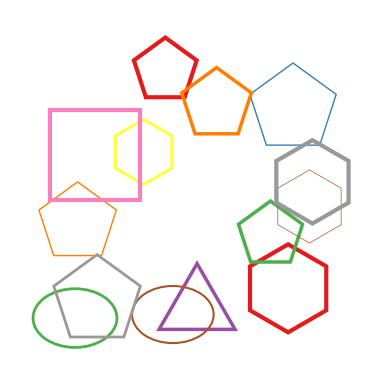[{"shape": "pentagon", "thickness": 3, "radius": 0.43, "center": [0.429, 0.817]}, {"shape": "hexagon", "thickness": 3, "radius": 0.57, "center": [0.748, 0.251]}, {"shape": "pentagon", "thickness": 1, "radius": 0.59, "center": [0.761, 0.718]}, {"shape": "pentagon", "thickness": 2.5, "radius": 0.44, "center": [0.703, 0.39]}, {"shape": "oval", "thickness": 2, "radius": 0.54, "center": [0.195, 0.174]}, {"shape": "triangle", "thickness": 2.5, "radius": 0.57, "center": [0.512, 0.201]}, {"shape": "pentagon", "thickness": 2.5, "radius": 0.48, "center": [0.562, 0.729]}, {"shape": "pentagon", "thickness": 1, "radius": 0.53, "center": [0.202, 0.422]}, {"shape": "hexagon", "thickness": 2, "radius": 0.42, "center": [0.373, 0.605]}, {"shape": "hexagon", "thickness": 0.5, "radius": 0.47, "center": [0.804, 0.464]}, {"shape": "oval", "thickness": 1.5, "radius": 0.53, "center": [0.449, 0.183]}, {"shape": "square", "thickness": 3, "radius": 0.58, "center": [0.248, 0.597]}, {"shape": "pentagon", "thickness": 2, "radius": 0.59, "center": [0.252, 0.22]}, {"shape": "hexagon", "thickness": 3, "radius": 0.54, "center": [0.812, 0.528]}]